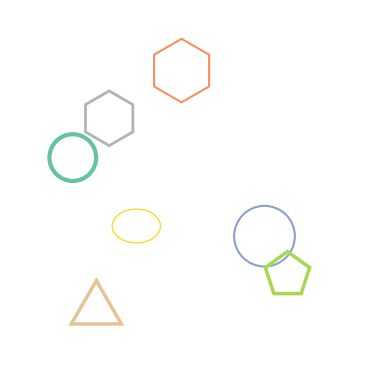[{"shape": "circle", "thickness": 3, "radius": 0.3, "center": [0.189, 0.591]}, {"shape": "hexagon", "thickness": 1.5, "radius": 0.41, "center": [0.472, 0.817]}, {"shape": "circle", "thickness": 1.5, "radius": 0.39, "center": [0.687, 0.387]}, {"shape": "pentagon", "thickness": 2.5, "radius": 0.3, "center": [0.747, 0.286]}, {"shape": "oval", "thickness": 1, "radius": 0.31, "center": [0.354, 0.413]}, {"shape": "triangle", "thickness": 2.5, "radius": 0.38, "center": [0.25, 0.196]}, {"shape": "hexagon", "thickness": 2, "radius": 0.35, "center": [0.284, 0.693]}]